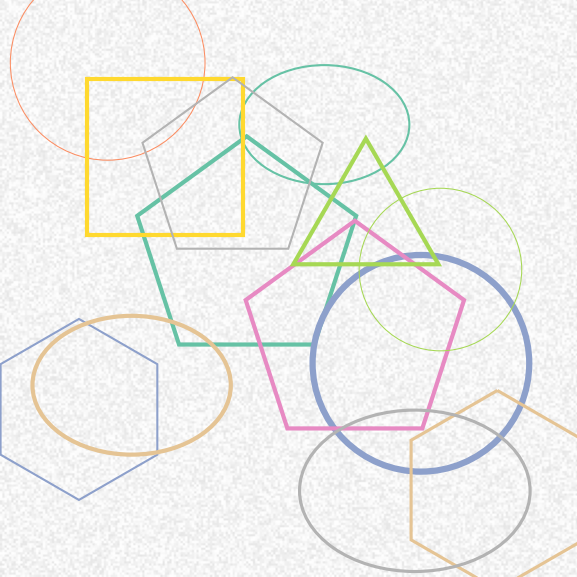[{"shape": "oval", "thickness": 1, "radius": 0.74, "center": [0.562, 0.783]}, {"shape": "pentagon", "thickness": 2, "radius": 1.0, "center": [0.427, 0.564]}, {"shape": "circle", "thickness": 0.5, "radius": 0.84, "center": [0.186, 0.89]}, {"shape": "hexagon", "thickness": 1, "radius": 0.78, "center": [0.137, 0.29]}, {"shape": "circle", "thickness": 3, "radius": 0.94, "center": [0.729, 0.37]}, {"shape": "pentagon", "thickness": 2, "radius": 0.99, "center": [0.614, 0.418]}, {"shape": "triangle", "thickness": 2, "radius": 0.73, "center": [0.634, 0.614]}, {"shape": "circle", "thickness": 0.5, "radius": 0.7, "center": [0.763, 0.532]}, {"shape": "square", "thickness": 2, "radius": 0.68, "center": [0.285, 0.728]}, {"shape": "oval", "thickness": 2, "radius": 0.86, "center": [0.228, 0.332]}, {"shape": "hexagon", "thickness": 1.5, "radius": 0.86, "center": [0.861, 0.151]}, {"shape": "oval", "thickness": 1.5, "radius": 1.0, "center": [0.718, 0.149]}, {"shape": "pentagon", "thickness": 1, "radius": 0.82, "center": [0.403, 0.701]}]